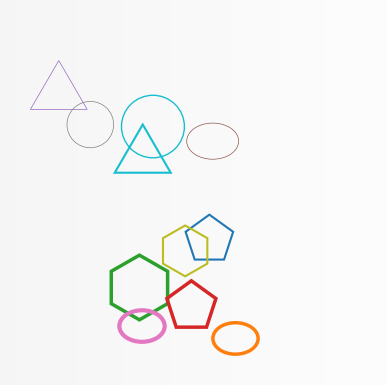[{"shape": "pentagon", "thickness": 1.5, "radius": 0.32, "center": [0.54, 0.378]}, {"shape": "oval", "thickness": 2.5, "radius": 0.29, "center": [0.608, 0.121]}, {"shape": "hexagon", "thickness": 2.5, "radius": 0.42, "center": [0.36, 0.253]}, {"shape": "pentagon", "thickness": 2.5, "radius": 0.33, "center": [0.494, 0.204]}, {"shape": "triangle", "thickness": 0.5, "radius": 0.42, "center": [0.152, 0.758]}, {"shape": "oval", "thickness": 0.5, "radius": 0.34, "center": [0.549, 0.633]}, {"shape": "oval", "thickness": 3, "radius": 0.29, "center": [0.366, 0.153]}, {"shape": "circle", "thickness": 0.5, "radius": 0.3, "center": [0.233, 0.676]}, {"shape": "hexagon", "thickness": 1.5, "radius": 0.33, "center": [0.478, 0.348]}, {"shape": "circle", "thickness": 1, "radius": 0.41, "center": [0.395, 0.671]}, {"shape": "triangle", "thickness": 1.5, "radius": 0.42, "center": [0.368, 0.593]}]